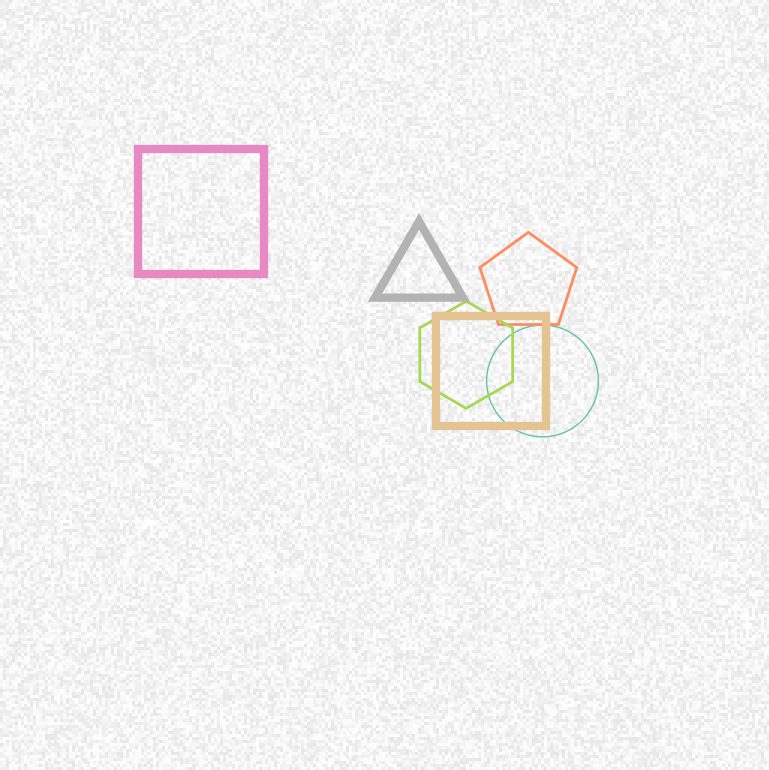[{"shape": "circle", "thickness": 0.5, "radius": 0.36, "center": [0.705, 0.505]}, {"shape": "pentagon", "thickness": 1, "radius": 0.33, "center": [0.686, 0.632]}, {"shape": "square", "thickness": 3, "radius": 0.41, "center": [0.261, 0.725]}, {"shape": "hexagon", "thickness": 1, "radius": 0.35, "center": [0.605, 0.539]}, {"shape": "square", "thickness": 3, "radius": 0.36, "center": [0.637, 0.519]}, {"shape": "triangle", "thickness": 3, "radius": 0.33, "center": [0.544, 0.646]}]